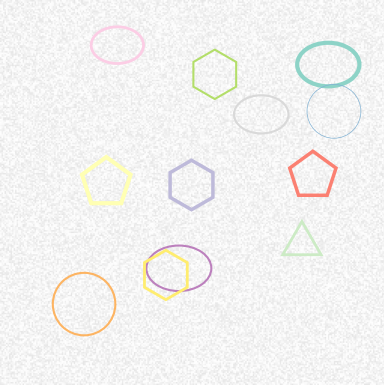[{"shape": "oval", "thickness": 3, "radius": 0.4, "center": [0.853, 0.832]}, {"shape": "pentagon", "thickness": 3, "radius": 0.33, "center": [0.276, 0.526]}, {"shape": "hexagon", "thickness": 2.5, "radius": 0.32, "center": [0.497, 0.52]}, {"shape": "pentagon", "thickness": 2.5, "radius": 0.32, "center": [0.813, 0.544]}, {"shape": "circle", "thickness": 0.5, "radius": 0.35, "center": [0.867, 0.711]}, {"shape": "circle", "thickness": 1.5, "radius": 0.41, "center": [0.218, 0.21]}, {"shape": "hexagon", "thickness": 1.5, "radius": 0.32, "center": [0.558, 0.807]}, {"shape": "oval", "thickness": 2, "radius": 0.34, "center": [0.305, 0.883]}, {"shape": "oval", "thickness": 1.5, "radius": 0.35, "center": [0.679, 0.703]}, {"shape": "oval", "thickness": 1.5, "radius": 0.42, "center": [0.465, 0.303]}, {"shape": "triangle", "thickness": 2, "radius": 0.29, "center": [0.784, 0.367]}, {"shape": "hexagon", "thickness": 2, "radius": 0.32, "center": [0.431, 0.286]}]